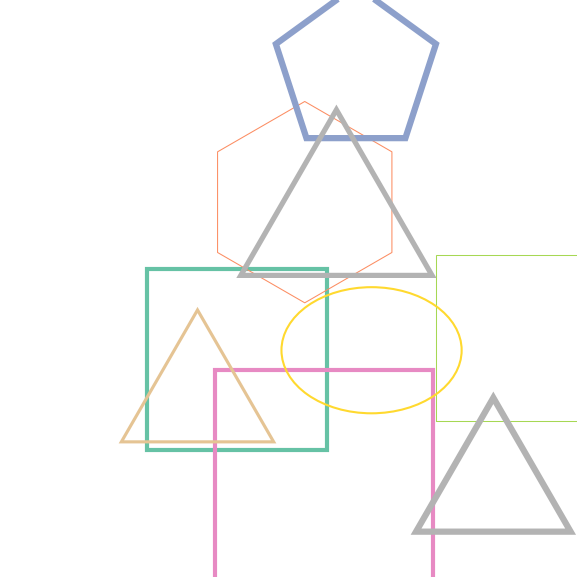[{"shape": "square", "thickness": 2, "radius": 0.78, "center": [0.41, 0.377]}, {"shape": "hexagon", "thickness": 0.5, "radius": 0.87, "center": [0.528, 0.649]}, {"shape": "pentagon", "thickness": 3, "radius": 0.73, "center": [0.616, 0.878]}, {"shape": "square", "thickness": 2, "radius": 0.94, "center": [0.562, 0.17]}, {"shape": "square", "thickness": 0.5, "radius": 0.72, "center": [0.898, 0.414]}, {"shape": "oval", "thickness": 1, "radius": 0.78, "center": [0.643, 0.393]}, {"shape": "triangle", "thickness": 1.5, "radius": 0.76, "center": [0.342, 0.31]}, {"shape": "triangle", "thickness": 2.5, "radius": 0.96, "center": [0.583, 0.618]}, {"shape": "triangle", "thickness": 3, "radius": 0.77, "center": [0.854, 0.156]}]